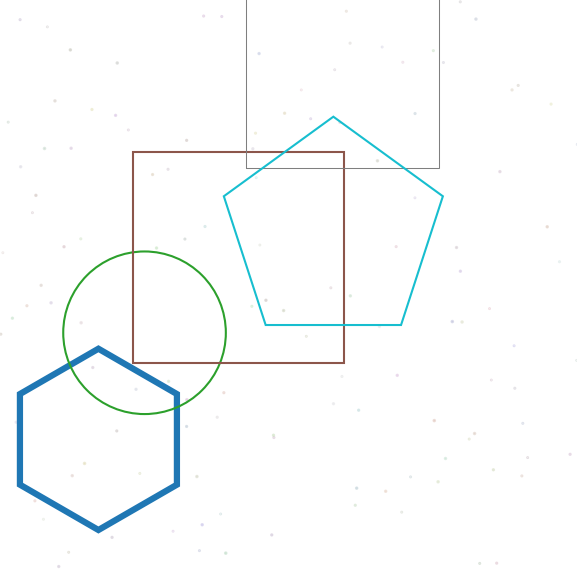[{"shape": "hexagon", "thickness": 3, "radius": 0.78, "center": [0.17, 0.238]}, {"shape": "circle", "thickness": 1, "radius": 0.7, "center": [0.25, 0.423]}, {"shape": "square", "thickness": 1, "radius": 0.91, "center": [0.413, 0.553]}, {"shape": "square", "thickness": 0.5, "radius": 0.84, "center": [0.593, 0.875]}, {"shape": "pentagon", "thickness": 1, "radius": 1.0, "center": [0.577, 0.598]}]